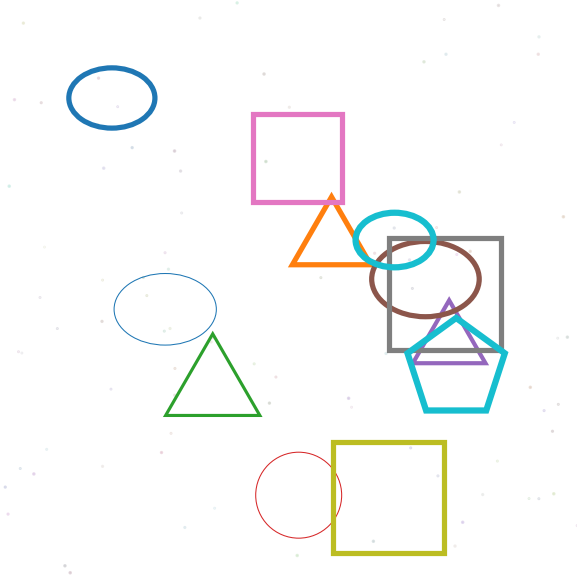[{"shape": "oval", "thickness": 2.5, "radius": 0.37, "center": [0.194, 0.829]}, {"shape": "oval", "thickness": 0.5, "radius": 0.44, "center": [0.286, 0.464]}, {"shape": "triangle", "thickness": 2.5, "radius": 0.39, "center": [0.574, 0.58]}, {"shape": "triangle", "thickness": 1.5, "radius": 0.47, "center": [0.368, 0.327]}, {"shape": "circle", "thickness": 0.5, "radius": 0.37, "center": [0.517, 0.142]}, {"shape": "triangle", "thickness": 2, "radius": 0.36, "center": [0.778, 0.406]}, {"shape": "oval", "thickness": 2.5, "radius": 0.47, "center": [0.737, 0.516]}, {"shape": "square", "thickness": 2.5, "radius": 0.38, "center": [0.515, 0.726]}, {"shape": "square", "thickness": 2.5, "radius": 0.48, "center": [0.77, 0.49]}, {"shape": "square", "thickness": 2.5, "radius": 0.48, "center": [0.673, 0.138]}, {"shape": "pentagon", "thickness": 3, "radius": 0.44, "center": [0.79, 0.36]}, {"shape": "oval", "thickness": 3, "radius": 0.34, "center": [0.683, 0.584]}]